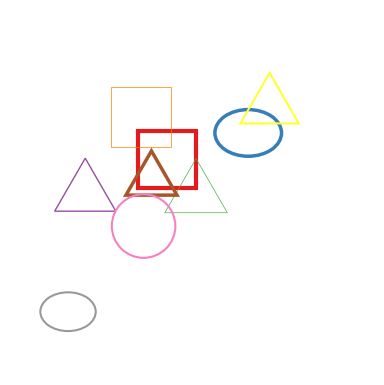[{"shape": "square", "thickness": 3, "radius": 0.37, "center": [0.434, 0.587]}, {"shape": "oval", "thickness": 2.5, "radius": 0.43, "center": [0.645, 0.655]}, {"shape": "triangle", "thickness": 0.5, "radius": 0.47, "center": [0.509, 0.494]}, {"shape": "triangle", "thickness": 1, "radius": 0.46, "center": [0.221, 0.497]}, {"shape": "square", "thickness": 0.5, "radius": 0.39, "center": [0.366, 0.697]}, {"shape": "triangle", "thickness": 1.5, "radius": 0.44, "center": [0.7, 0.723]}, {"shape": "triangle", "thickness": 2.5, "radius": 0.38, "center": [0.393, 0.531]}, {"shape": "circle", "thickness": 1.5, "radius": 0.41, "center": [0.373, 0.413]}, {"shape": "oval", "thickness": 1.5, "radius": 0.36, "center": [0.177, 0.19]}]